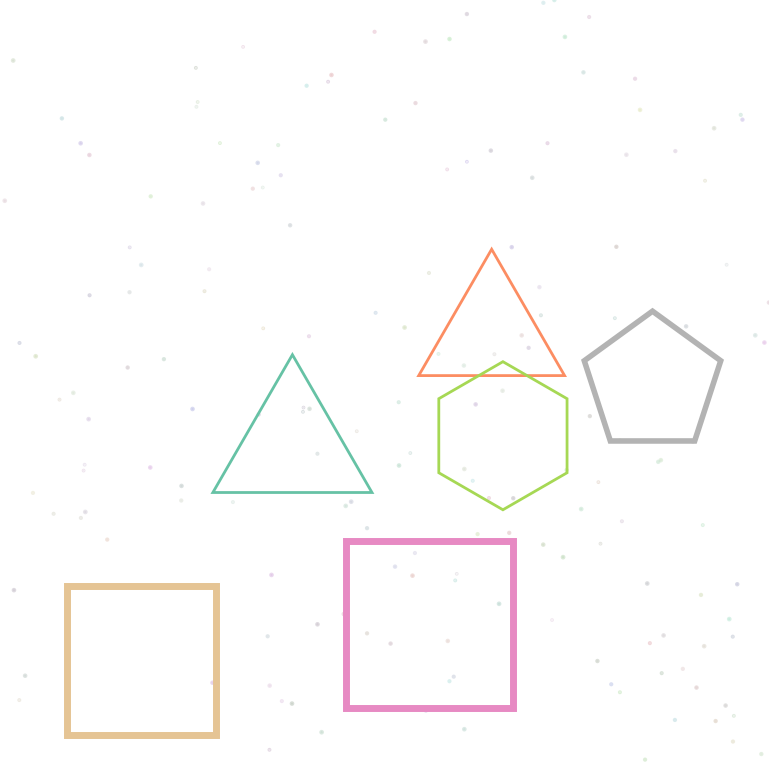[{"shape": "triangle", "thickness": 1, "radius": 0.6, "center": [0.38, 0.42]}, {"shape": "triangle", "thickness": 1, "radius": 0.55, "center": [0.639, 0.567]}, {"shape": "square", "thickness": 2.5, "radius": 0.54, "center": [0.558, 0.189]}, {"shape": "hexagon", "thickness": 1, "radius": 0.48, "center": [0.653, 0.434]}, {"shape": "square", "thickness": 2.5, "radius": 0.48, "center": [0.184, 0.142]}, {"shape": "pentagon", "thickness": 2, "radius": 0.47, "center": [0.847, 0.503]}]